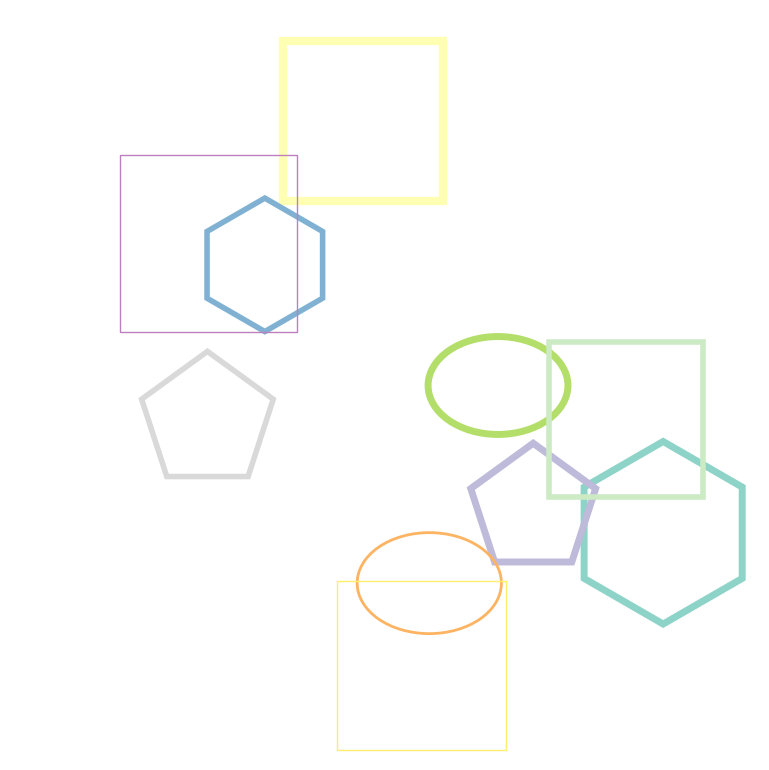[{"shape": "hexagon", "thickness": 2.5, "radius": 0.59, "center": [0.861, 0.308]}, {"shape": "square", "thickness": 3, "radius": 0.52, "center": [0.471, 0.843]}, {"shape": "pentagon", "thickness": 2.5, "radius": 0.43, "center": [0.692, 0.339]}, {"shape": "hexagon", "thickness": 2, "radius": 0.43, "center": [0.344, 0.656]}, {"shape": "oval", "thickness": 1, "radius": 0.47, "center": [0.558, 0.243]}, {"shape": "oval", "thickness": 2.5, "radius": 0.45, "center": [0.647, 0.499]}, {"shape": "pentagon", "thickness": 2, "radius": 0.45, "center": [0.269, 0.454]}, {"shape": "square", "thickness": 0.5, "radius": 0.57, "center": [0.271, 0.684]}, {"shape": "square", "thickness": 2, "radius": 0.5, "center": [0.813, 0.455]}, {"shape": "square", "thickness": 0.5, "radius": 0.55, "center": [0.547, 0.135]}]